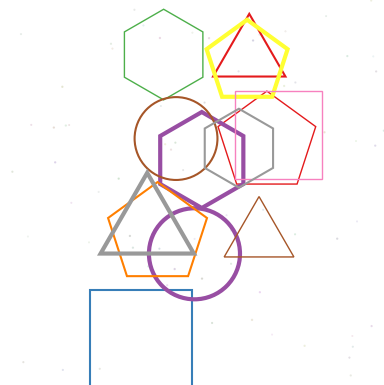[{"shape": "pentagon", "thickness": 1, "radius": 0.67, "center": [0.693, 0.63]}, {"shape": "triangle", "thickness": 1.5, "radius": 0.54, "center": [0.647, 0.855]}, {"shape": "square", "thickness": 1.5, "radius": 0.66, "center": [0.367, 0.113]}, {"shape": "hexagon", "thickness": 1, "radius": 0.59, "center": [0.425, 0.858]}, {"shape": "hexagon", "thickness": 3, "radius": 0.62, "center": [0.524, 0.584]}, {"shape": "circle", "thickness": 3, "radius": 0.59, "center": [0.505, 0.341]}, {"shape": "pentagon", "thickness": 1.5, "radius": 0.68, "center": [0.409, 0.392]}, {"shape": "pentagon", "thickness": 3, "radius": 0.55, "center": [0.642, 0.838]}, {"shape": "triangle", "thickness": 1, "radius": 0.52, "center": [0.673, 0.385]}, {"shape": "circle", "thickness": 1.5, "radius": 0.54, "center": [0.457, 0.64]}, {"shape": "square", "thickness": 1, "radius": 0.57, "center": [0.724, 0.649]}, {"shape": "hexagon", "thickness": 1.5, "radius": 0.51, "center": [0.621, 0.615]}, {"shape": "triangle", "thickness": 3, "radius": 0.7, "center": [0.382, 0.411]}]